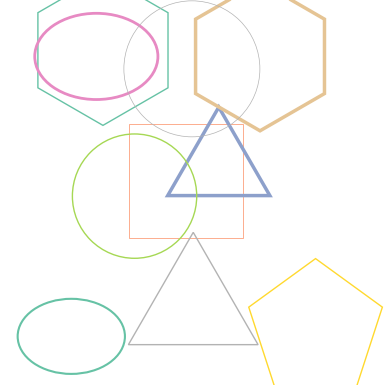[{"shape": "oval", "thickness": 1.5, "radius": 0.7, "center": [0.185, 0.126]}, {"shape": "hexagon", "thickness": 1, "radius": 0.98, "center": [0.267, 0.869]}, {"shape": "square", "thickness": 0.5, "radius": 0.74, "center": [0.483, 0.53]}, {"shape": "triangle", "thickness": 2.5, "radius": 0.77, "center": [0.568, 0.569]}, {"shape": "oval", "thickness": 2, "radius": 0.8, "center": [0.25, 0.853]}, {"shape": "circle", "thickness": 1, "radius": 0.81, "center": [0.35, 0.491]}, {"shape": "pentagon", "thickness": 1, "radius": 0.91, "center": [0.82, 0.146]}, {"shape": "hexagon", "thickness": 2.5, "radius": 0.97, "center": [0.675, 0.854]}, {"shape": "triangle", "thickness": 1, "radius": 0.97, "center": [0.502, 0.202]}, {"shape": "circle", "thickness": 0.5, "radius": 0.88, "center": [0.498, 0.821]}]